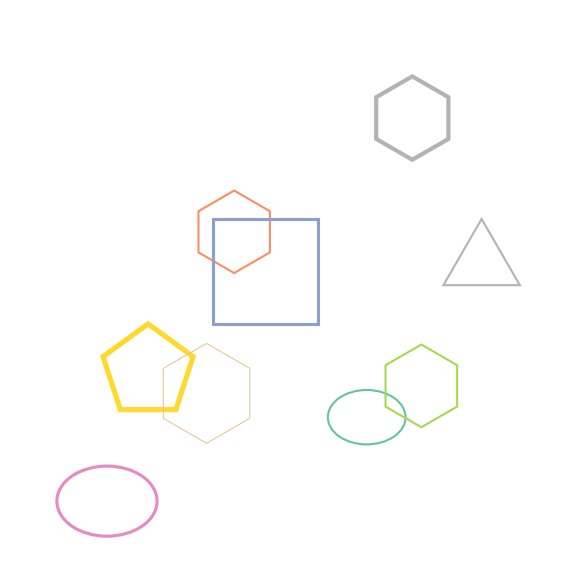[{"shape": "oval", "thickness": 1, "radius": 0.34, "center": [0.635, 0.277]}, {"shape": "hexagon", "thickness": 1, "radius": 0.36, "center": [0.406, 0.598]}, {"shape": "square", "thickness": 1.5, "radius": 0.45, "center": [0.46, 0.53]}, {"shape": "oval", "thickness": 1.5, "radius": 0.43, "center": [0.185, 0.131]}, {"shape": "hexagon", "thickness": 1, "radius": 0.36, "center": [0.73, 0.331]}, {"shape": "pentagon", "thickness": 2.5, "radius": 0.41, "center": [0.256, 0.356]}, {"shape": "hexagon", "thickness": 0.5, "radius": 0.43, "center": [0.358, 0.318]}, {"shape": "hexagon", "thickness": 2, "radius": 0.36, "center": [0.714, 0.795]}, {"shape": "triangle", "thickness": 1, "radius": 0.38, "center": [0.834, 0.544]}]